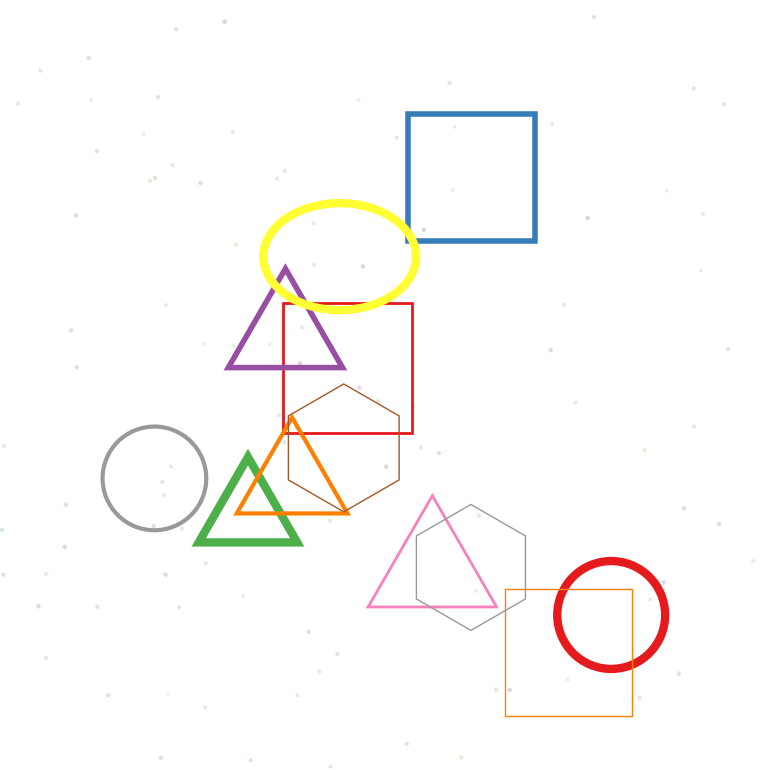[{"shape": "circle", "thickness": 3, "radius": 0.35, "center": [0.794, 0.201]}, {"shape": "square", "thickness": 1, "radius": 0.42, "center": [0.452, 0.522]}, {"shape": "square", "thickness": 2, "radius": 0.41, "center": [0.612, 0.769]}, {"shape": "triangle", "thickness": 3, "radius": 0.37, "center": [0.322, 0.333]}, {"shape": "triangle", "thickness": 2, "radius": 0.43, "center": [0.371, 0.565]}, {"shape": "triangle", "thickness": 1.5, "radius": 0.42, "center": [0.379, 0.375]}, {"shape": "square", "thickness": 0.5, "radius": 0.41, "center": [0.738, 0.153]}, {"shape": "oval", "thickness": 3, "radius": 0.5, "center": [0.441, 0.667]}, {"shape": "hexagon", "thickness": 0.5, "radius": 0.42, "center": [0.446, 0.418]}, {"shape": "triangle", "thickness": 1, "radius": 0.48, "center": [0.561, 0.26]}, {"shape": "hexagon", "thickness": 0.5, "radius": 0.41, "center": [0.612, 0.263]}, {"shape": "circle", "thickness": 1.5, "radius": 0.34, "center": [0.201, 0.379]}]